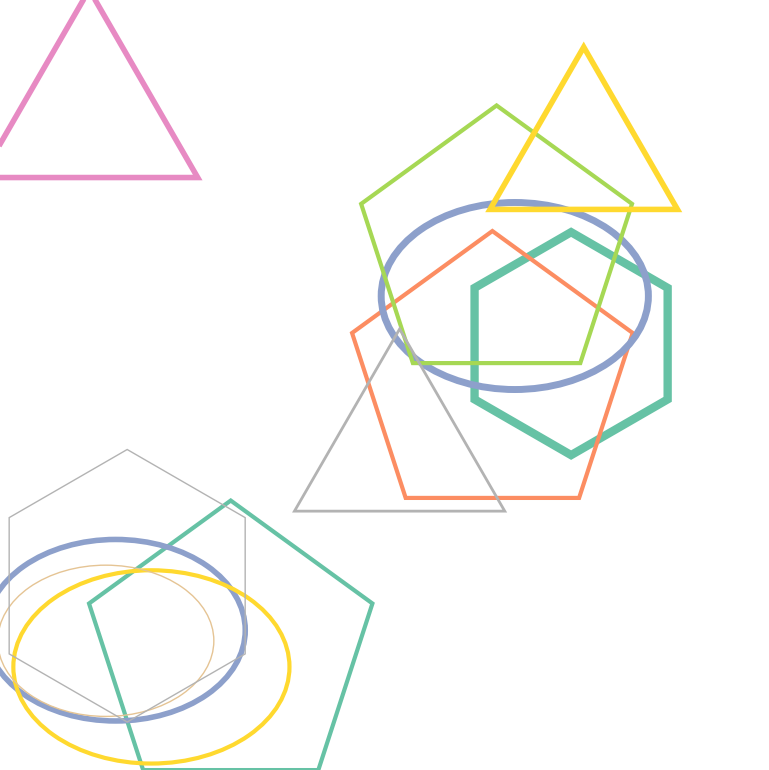[{"shape": "pentagon", "thickness": 1.5, "radius": 0.97, "center": [0.3, 0.156]}, {"shape": "hexagon", "thickness": 3, "radius": 0.72, "center": [0.742, 0.554]}, {"shape": "pentagon", "thickness": 1.5, "radius": 0.96, "center": [0.639, 0.508]}, {"shape": "oval", "thickness": 2.5, "radius": 0.87, "center": [0.669, 0.616]}, {"shape": "oval", "thickness": 2, "radius": 0.84, "center": [0.15, 0.182]}, {"shape": "triangle", "thickness": 2, "radius": 0.81, "center": [0.116, 0.851]}, {"shape": "pentagon", "thickness": 1.5, "radius": 0.92, "center": [0.645, 0.678]}, {"shape": "oval", "thickness": 1.5, "radius": 0.9, "center": [0.197, 0.134]}, {"shape": "triangle", "thickness": 2, "radius": 0.7, "center": [0.758, 0.798]}, {"shape": "oval", "thickness": 0.5, "radius": 0.7, "center": [0.137, 0.168]}, {"shape": "triangle", "thickness": 1, "radius": 0.79, "center": [0.519, 0.415]}, {"shape": "hexagon", "thickness": 0.5, "radius": 0.88, "center": [0.165, 0.239]}]